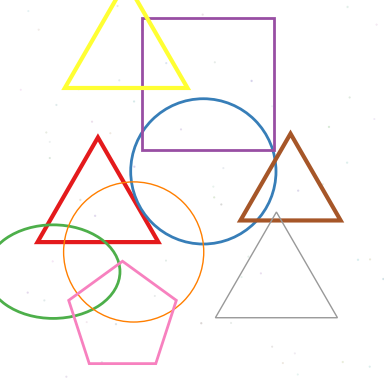[{"shape": "triangle", "thickness": 3, "radius": 0.91, "center": [0.254, 0.462]}, {"shape": "circle", "thickness": 2, "radius": 0.94, "center": [0.528, 0.555]}, {"shape": "oval", "thickness": 2, "radius": 0.87, "center": [0.138, 0.294]}, {"shape": "square", "thickness": 2, "radius": 0.86, "center": [0.54, 0.783]}, {"shape": "circle", "thickness": 1, "radius": 0.91, "center": [0.347, 0.346]}, {"shape": "triangle", "thickness": 3, "radius": 0.92, "center": [0.328, 0.863]}, {"shape": "triangle", "thickness": 3, "radius": 0.75, "center": [0.755, 0.503]}, {"shape": "pentagon", "thickness": 2, "radius": 0.73, "center": [0.318, 0.174]}, {"shape": "triangle", "thickness": 1, "radius": 0.92, "center": [0.718, 0.266]}]